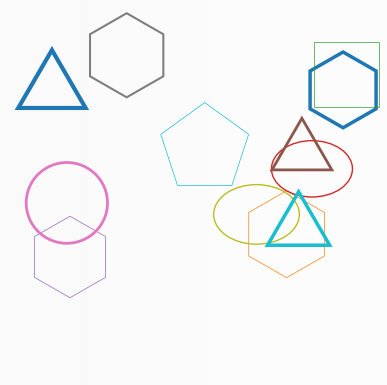[{"shape": "hexagon", "thickness": 2.5, "radius": 0.49, "center": [0.885, 0.767]}, {"shape": "triangle", "thickness": 3, "radius": 0.5, "center": [0.134, 0.77]}, {"shape": "hexagon", "thickness": 0.5, "radius": 0.56, "center": [0.74, 0.392]}, {"shape": "square", "thickness": 0.5, "radius": 0.42, "center": [0.893, 0.807]}, {"shape": "oval", "thickness": 1, "radius": 0.52, "center": [0.805, 0.561]}, {"shape": "hexagon", "thickness": 0.5, "radius": 0.53, "center": [0.181, 0.333]}, {"shape": "triangle", "thickness": 2, "radius": 0.45, "center": [0.779, 0.603]}, {"shape": "circle", "thickness": 2, "radius": 0.52, "center": [0.172, 0.473]}, {"shape": "hexagon", "thickness": 1.5, "radius": 0.55, "center": [0.327, 0.856]}, {"shape": "oval", "thickness": 1, "radius": 0.55, "center": [0.662, 0.443]}, {"shape": "pentagon", "thickness": 0.5, "radius": 0.6, "center": [0.528, 0.614]}, {"shape": "triangle", "thickness": 2.5, "radius": 0.46, "center": [0.771, 0.409]}]